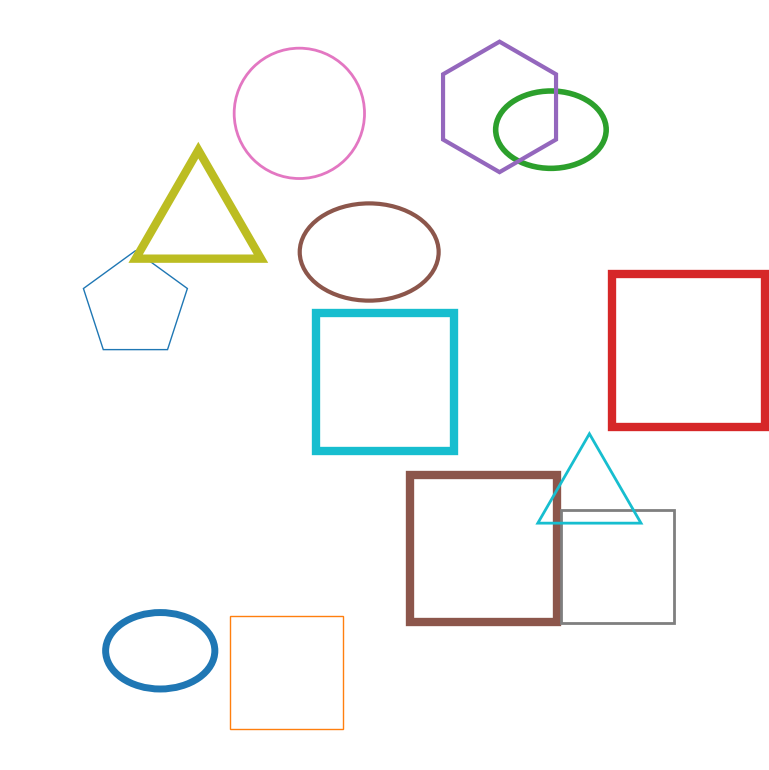[{"shape": "pentagon", "thickness": 0.5, "radius": 0.35, "center": [0.176, 0.603]}, {"shape": "oval", "thickness": 2.5, "radius": 0.35, "center": [0.208, 0.155]}, {"shape": "square", "thickness": 0.5, "radius": 0.37, "center": [0.372, 0.127]}, {"shape": "oval", "thickness": 2, "radius": 0.36, "center": [0.715, 0.832]}, {"shape": "square", "thickness": 3, "radius": 0.5, "center": [0.894, 0.545]}, {"shape": "hexagon", "thickness": 1.5, "radius": 0.42, "center": [0.649, 0.861]}, {"shape": "oval", "thickness": 1.5, "radius": 0.45, "center": [0.479, 0.673]}, {"shape": "square", "thickness": 3, "radius": 0.48, "center": [0.628, 0.287]}, {"shape": "circle", "thickness": 1, "radius": 0.42, "center": [0.389, 0.853]}, {"shape": "square", "thickness": 1, "radius": 0.37, "center": [0.802, 0.265]}, {"shape": "triangle", "thickness": 3, "radius": 0.47, "center": [0.258, 0.711]}, {"shape": "square", "thickness": 3, "radius": 0.45, "center": [0.5, 0.504]}, {"shape": "triangle", "thickness": 1, "radius": 0.39, "center": [0.765, 0.359]}]